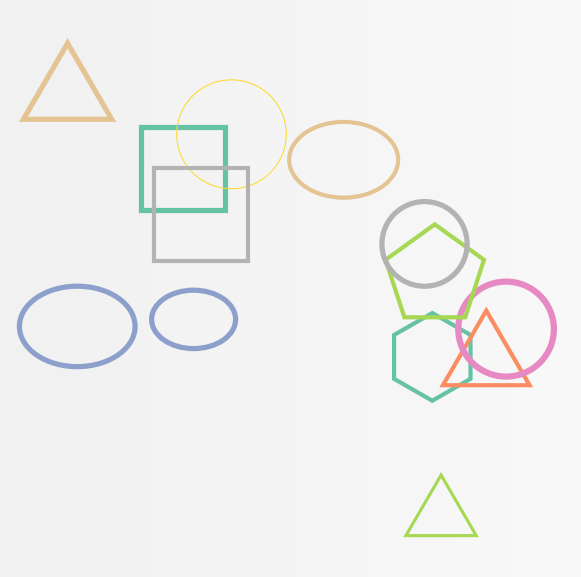[{"shape": "hexagon", "thickness": 2, "radius": 0.38, "center": [0.744, 0.381]}, {"shape": "square", "thickness": 2.5, "radius": 0.36, "center": [0.314, 0.707]}, {"shape": "triangle", "thickness": 2, "radius": 0.43, "center": [0.837, 0.375]}, {"shape": "oval", "thickness": 2.5, "radius": 0.5, "center": [0.133, 0.434]}, {"shape": "oval", "thickness": 2.5, "radius": 0.36, "center": [0.333, 0.446]}, {"shape": "circle", "thickness": 3, "radius": 0.41, "center": [0.871, 0.429]}, {"shape": "pentagon", "thickness": 2, "radius": 0.44, "center": [0.748, 0.522]}, {"shape": "triangle", "thickness": 1.5, "radius": 0.35, "center": [0.759, 0.107]}, {"shape": "circle", "thickness": 0.5, "radius": 0.47, "center": [0.398, 0.767]}, {"shape": "oval", "thickness": 2, "radius": 0.47, "center": [0.591, 0.722]}, {"shape": "triangle", "thickness": 2.5, "radius": 0.44, "center": [0.116, 0.837]}, {"shape": "circle", "thickness": 2.5, "radius": 0.37, "center": [0.73, 0.577]}, {"shape": "square", "thickness": 2, "radius": 0.4, "center": [0.346, 0.627]}]